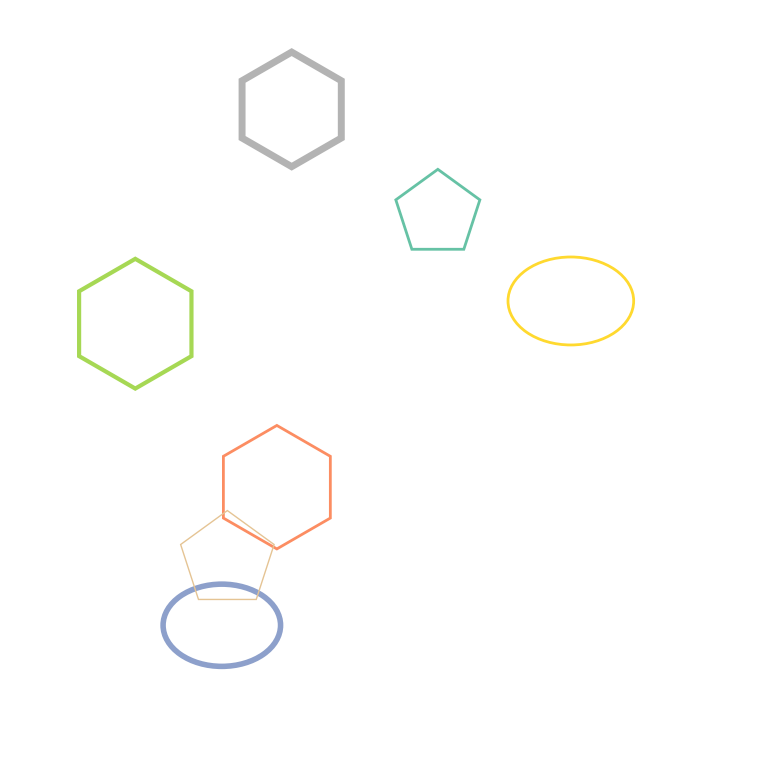[{"shape": "pentagon", "thickness": 1, "radius": 0.29, "center": [0.569, 0.723]}, {"shape": "hexagon", "thickness": 1, "radius": 0.4, "center": [0.36, 0.367]}, {"shape": "oval", "thickness": 2, "radius": 0.38, "center": [0.288, 0.188]}, {"shape": "hexagon", "thickness": 1.5, "radius": 0.42, "center": [0.176, 0.58]}, {"shape": "oval", "thickness": 1, "radius": 0.41, "center": [0.741, 0.609]}, {"shape": "pentagon", "thickness": 0.5, "radius": 0.32, "center": [0.295, 0.273]}, {"shape": "hexagon", "thickness": 2.5, "radius": 0.37, "center": [0.379, 0.858]}]